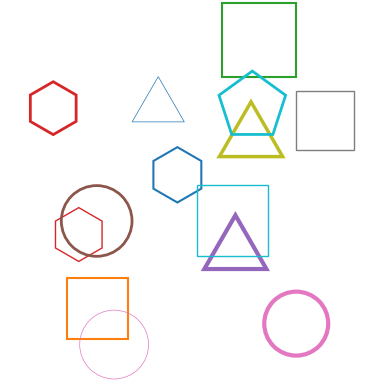[{"shape": "hexagon", "thickness": 1.5, "radius": 0.36, "center": [0.461, 0.546]}, {"shape": "triangle", "thickness": 0.5, "radius": 0.39, "center": [0.411, 0.723]}, {"shape": "square", "thickness": 1.5, "radius": 0.4, "center": [0.253, 0.198]}, {"shape": "square", "thickness": 1.5, "radius": 0.48, "center": [0.673, 0.896]}, {"shape": "hexagon", "thickness": 1, "radius": 0.35, "center": [0.205, 0.391]}, {"shape": "hexagon", "thickness": 2, "radius": 0.34, "center": [0.138, 0.719]}, {"shape": "triangle", "thickness": 3, "radius": 0.47, "center": [0.611, 0.348]}, {"shape": "circle", "thickness": 2, "radius": 0.46, "center": [0.251, 0.426]}, {"shape": "circle", "thickness": 3, "radius": 0.42, "center": [0.769, 0.159]}, {"shape": "circle", "thickness": 0.5, "radius": 0.45, "center": [0.296, 0.105]}, {"shape": "square", "thickness": 1, "radius": 0.38, "center": [0.844, 0.688]}, {"shape": "triangle", "thickness": 2.5, "radius": 0.47, "center": [0.652, 0.641]}, {"shape": "square", "thickness": 1, "radius": 0.46, "center": [0.604, 0.427]}, {"shape": "pentagon", "thickness": 2, "radius": 0.45, "center": [0.655, 0.724]}]